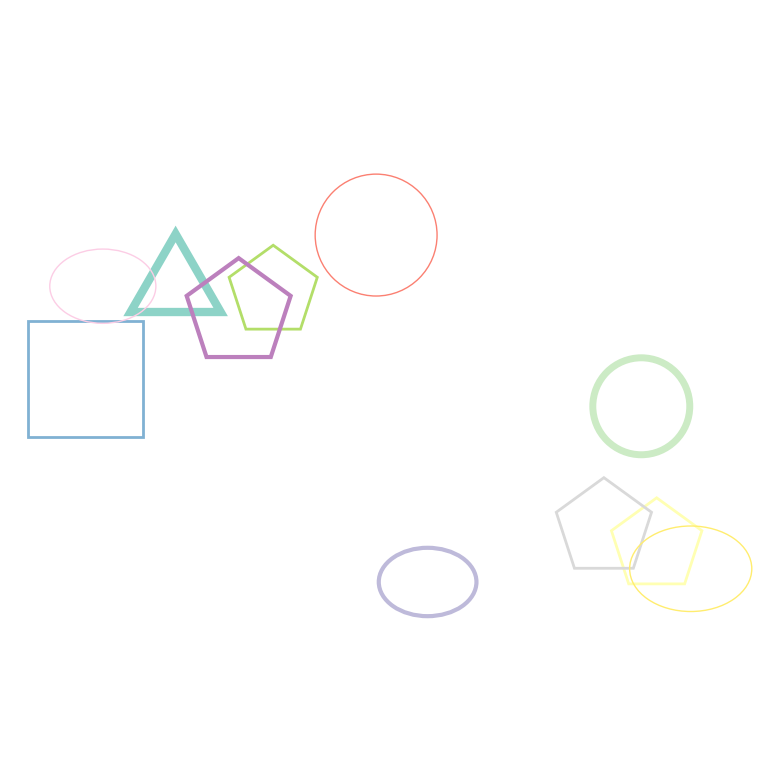[{"shape": "triangle", "thickness": 3, "radius": 0.34, "center": [0.228, 0.629]}, {"shape": "pentagon", "thickness": 1, "radius": 0.31, "center": [0.853, 0.292]}, {"shape": "oval", "thickness": 1.5, "radius": 0.32, "center": [0.555, 0.244]}, {"shape": "circle", "thickness": 0.5, "radius": 0.4, "center": [0.488, 0.695]}, {"shape": "square", "thickness": 1, "radius": 0.37, "center": [0.111, 0.508]}, {"shape": "pentagon", "thickness": 1, "radius": 0.3, "center": [0.355, 0.621]}, {"shape": "oval", "thickness": 0.5, "radius": 0.34, "center": [0.134, 0.628]}, {"shape": "pentagon", "thickness": 1, "radius": 0.33, "center": [0.784, 0.315]}, {"shape": "pentagon", "thickness": 1.5, "radius": 0.36, "center": [0.31, 0.594]}, {"shape": "circle", "thickness": 2.5, "radius": 0.31, "center": [0.833, 0.472]}, {"shape": "oval", "thickness": 0.5, "radius": 0.4, "center": [0.897, 0.261]}]